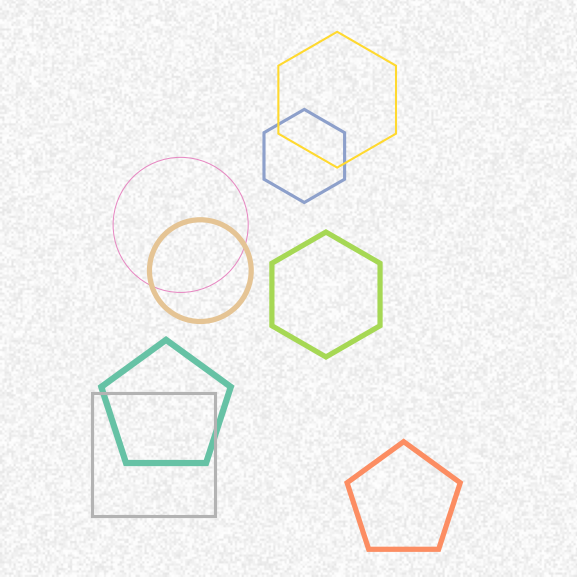[{"shape": "pentagon", "thickness": 3, "radius": 0.59, "center": [0.288, 0.293]}, {"shape": "pentagon", "thickness": 2.5, "radius": 0.52, "center": [0.699, 0.131]}, {"shape": "hexagon", "thickness": 1.5, "radius": 0.4, "center": [0.527, 0.729]}, {"shape": "circle", "thickness": 0.5, "radius": 0.58, "center": [0.313, 0.61]}, {"shape": "hexagon", "thickness": 2.5, "radius": 0.54, "center": [0.564, 0.489]}, {"shape": "hexagon", "thickness": 1, "radius": 0.59, "center": [0.584, 0.827]}, {"shape": "circle", "thickness": 2.5, "radius": 0.44, "center": [0.347, 0.531]}, {"shape": "square", "thickness": 1.5, "radius": 0.53, "center": [0.266, 0.212]}]